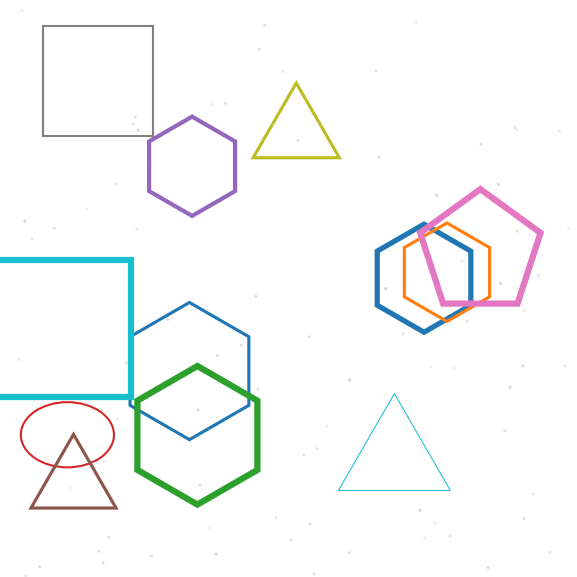[{"shape": "hexagon", "thickness": 2.5, "radius": 0.47, "center": [0.734, 0.517]}, {"shape": "hexagon", "thickness": 1.5, "radius": 0.59, "center": [0.328, 0.357]}, {"shape": "hexagon", "thickness": 1.5, "radius": 0.43, "center": [0.774, 0.528]}, {"shape": "hexagon", "thickness": 3, "radius": 0.6, "center": [0.342, 0.245]}, {"shape": "oval", "thickness": 1, "radius": 0.4, "center": [0.117, 0.246]}, {"shape": "hexagon", "thickness": 2, "radius": 0.43, "center": [0.333, 0.711]}, {"shape": "triangle", "thickness": 1.5, "radius": 0.43, "center": [0.127, 0.162]}, {"shape": "pentagon", "thickness": 3, "radius": 0.55, "center": [0.832, 0.562]}, {"shape": "square", "thickness": 1, "radius": 0.48, "center": [0.169, 0.859]}, {"shape": "triangle", "thickness": 1.5, "radius": 0.43, "center": [0.513, 0.769]}, {"shape": "triangle", "thickness": 0.5, "radius": 0.56, "center": [0.683, 0.206]}, {"shape": "square", "thickness": 3, "radius": 0.59, "center": [0.108, 0.43]}]